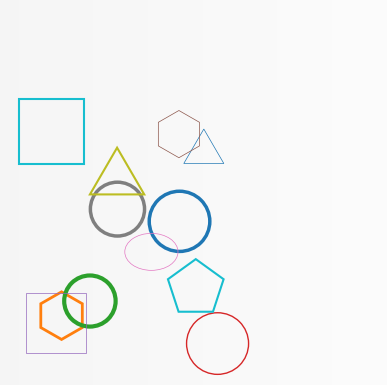[{"shape": "triangle", "thickness": 0.5, "radius": 0.3, "center": [0.526, 0.605]}, {"shape": "circle", "thickness": 2.5, "radius": 0.39, "center": [0.463, 0.425]}, {"shape": "hexagon", "thickness": 2, "radius": 0.31, "center": [0.159, 0.18]}, {"shape": "circle", "thickness": 3, "radius": 0.33, "center": [0.232, 0.218]}, {"shape": "circle", "thickness": 1, "radius": 0.4, "center": [0.561, 0.108]}, {"shape": "square", "thickness": 0.5, "radius": 0.39, "center": [0.144, 0.162]}, {"shape": "hexagon", "thickness": 0.5, "radius": 0.31, "center": [0.462, 0.652]}, {"shape": "oval", "thickness": 0.5, "radius": 0.34, "center": [0.391, 0.346]}, {"shape": "circle", "thickness": 2.5, "radius": 0.35, "center": [0.303, 0.457]}, {"shape": "triangle", "thickness": 1.5, "radius": 0.4, "center": [0.302, 0.535]}, {"shape": "square", "thickness": 1.5, "radius": 0.42, "center": [0.133, 0.658]}, {"shape": "pentagon", "thickness": 1.5, "radius": 0.38, "center": [0.505, 0.251]}]